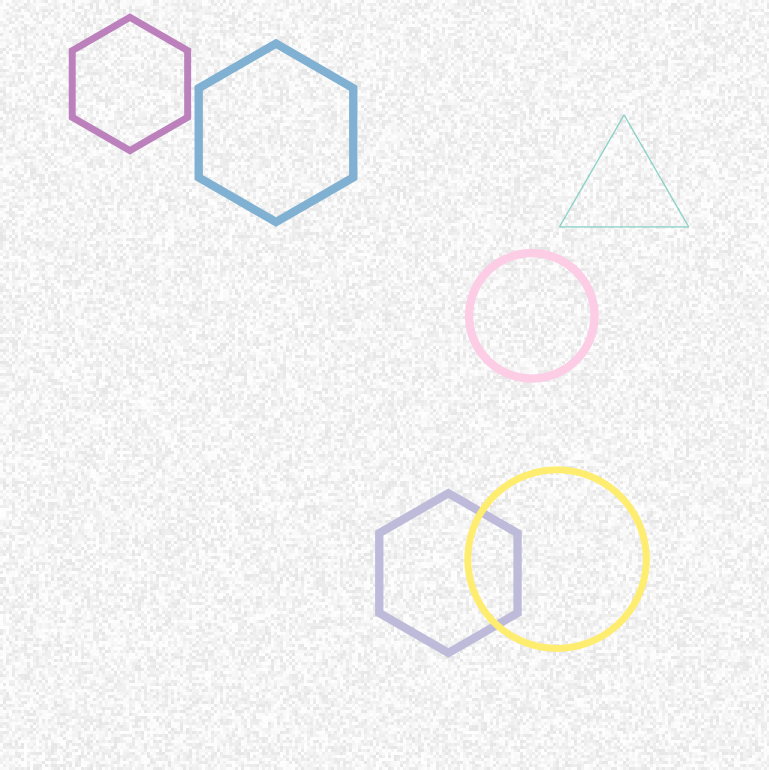[{"shape": "triangle", "thickness": 0.5, "radius": 0.48, "center": [0.81, 0.754]}, {"shape": "hexagon", "thickness": 3, "radius": 0.52, "center": [0.582, 0.256]}, {"shape": "hexagon", "thickness": 3, "radius": 0.58, "center": [0.358, 0.828]}, {"shape": "circle", "thickness": 3, "radius": 0.41, "center": [0.691, 0.59]}, {"shape": "hexagon", "thickness": 2.5, "radius": 0.43, "center": [0.169, 0.891]}, {"shape": "circle", "thickness": 2.5, "radius": 0.58, "center": [0.723, 0.274]}]